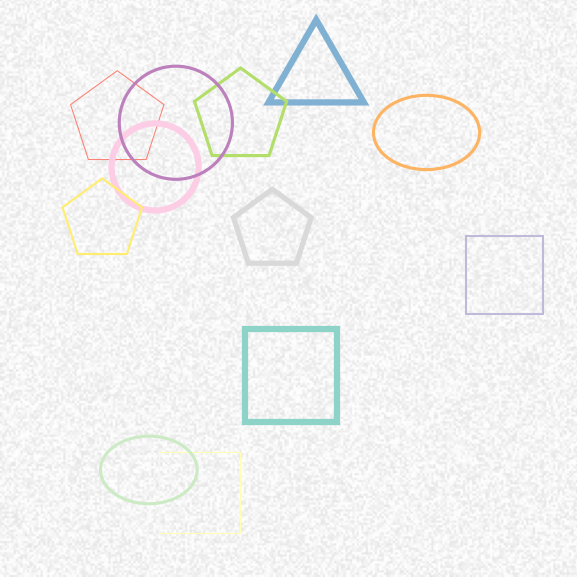[{"shape": "square", "thickness": 3, "radius": 0.4, "center": [0.504, 0.349]}, {"shape": "square", "thickness": 0.5, "radius": 0.35, "center": [0.345, 0.146]}, {"shape": "square", "thickness": 1, "radius": 0.34, "center": [0.874, 0.523]}, {"shape": "pentagon", "thickness": 0.5, "radius": 0.43, "center": [0.203, 0.792]}, {"shape": "triangle", "thickness": 3, "radius": 0.48, "center": [0.548, 0.869]}, {"shape": "oval", "thickness": 1.5, "radius": 0.46, "center": [0.739, 0.77]}, {"shape": "pentagon", "thickness": 1.5, "radius": 0.42, "center": [0.417, 0.798]}, {"shape": "circle", "thickness": 3, "radius": 0.38, "center": [0.269, 0.71]}, {"shape": "pentagon", "thickness": 2.5, "radius": 0.35, "center": [0.472, 0.601]}, {"shape": "circle", "thickness": 1.5, "radius": 0.49, "center": [0.304, 0.787]}, {"shape": "oval", "thickness": 1.5, "radius": 0.42, "center": [0.258, 0.185]}, {"shape": "pentagon", "thickness": 1, "radius": 0.36, "center": [0.177, 0.618]}]